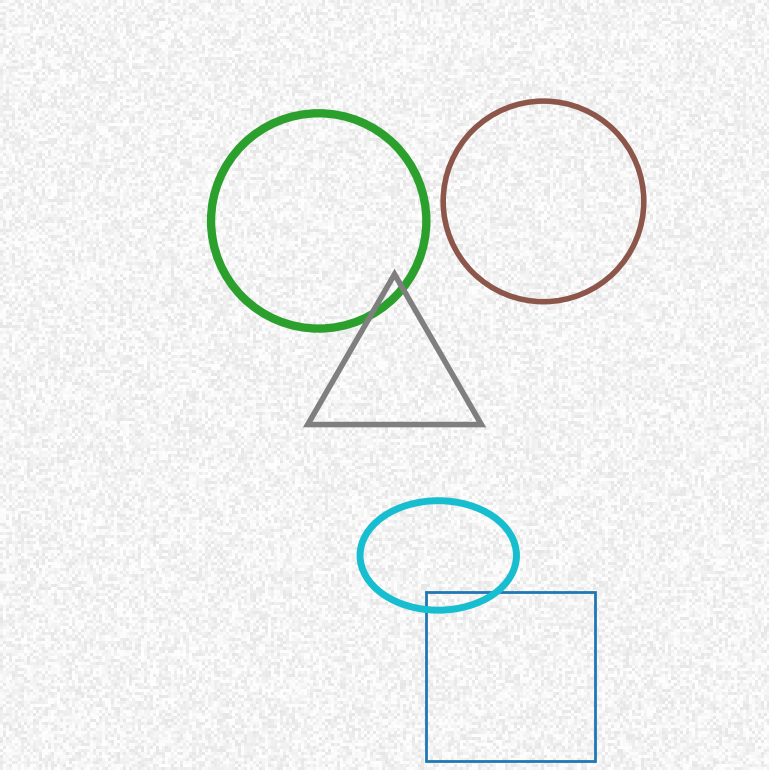[{"shape": "square", "thickness": 1, "radius": 0.55, "center": [0.663, 0.121]}, {"shape": "circle", "thickness": 3, "radius": 0.7, "center": [0.414, 0.713]}, {"shape": "circle", "thickness": 2, "radius": 0.65, "center": [0.706, 0.738]}, {"shape": "triangle", "thickness": 2, "radius": 0.65, "center": [0.512, 0.514]}, {"shape": "oval", "thickness": 2.5, "radius": 0.51, "center": [0.569, 0.279]}]